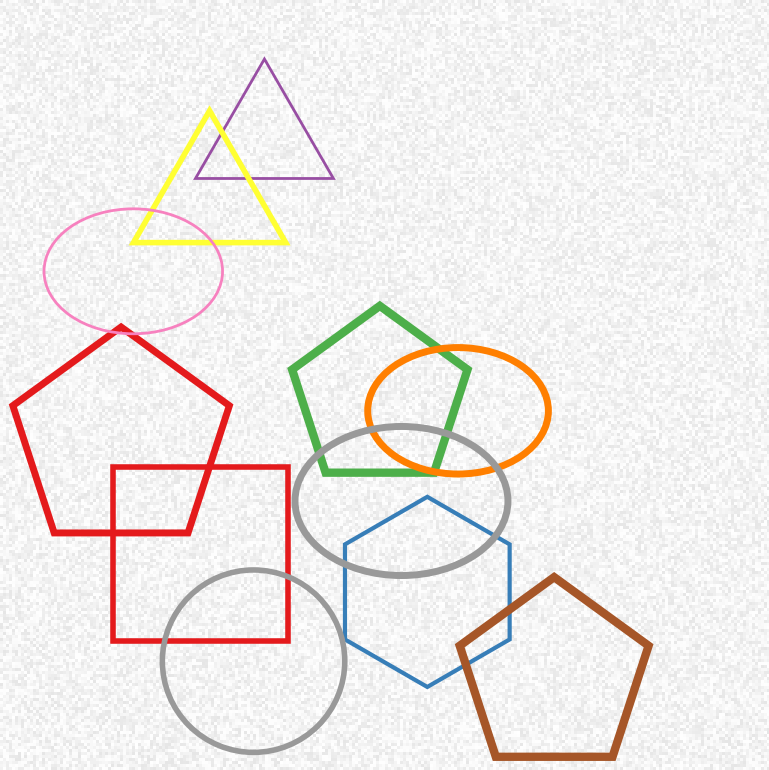[{"shape": "square", "thickness": 2, "radius": 0.57, "center": [0.26, 0.281]}, {"shape": "pentagon", "thickness": 2.5, "radius": 0.74, "center": [0.157, 0.427]}, {"shape": "hexagon", "thickness": 1.5, "radius": 0.62, "center": [0.555, 0.231]}, {"shape": "pentagon", "thickness": 3, "radius": 0.6, "center": [0.493, 0.483]}, {"shape": "triangle", "thickness": 1, "radius": 0.52, "center": [0.343, 0.82]}, {"shape": "oval", "thickness": 2.5, "radius": 0.59, "center": [0.595, 0.466]}, {"shape": "triangle", "thickness": 2, "radius": 0.57, "center": [0.272, 0.742]}, {"shape": "pentagon", "thickness": 3, "radius": 0.64, "center": [0.72, 0.122]}, {"shape": "oval", "thickness": 1, "radius": 0.58, "center": [0.173, 0.648]}, {"shape": "oval", "thickness": 2.5, "radius": 0.69, "center": [0.521, 0.349]}, {"shape": "circle", "thickness": 2, "radius": 0.59, "center": [0.329, 0.141]}]